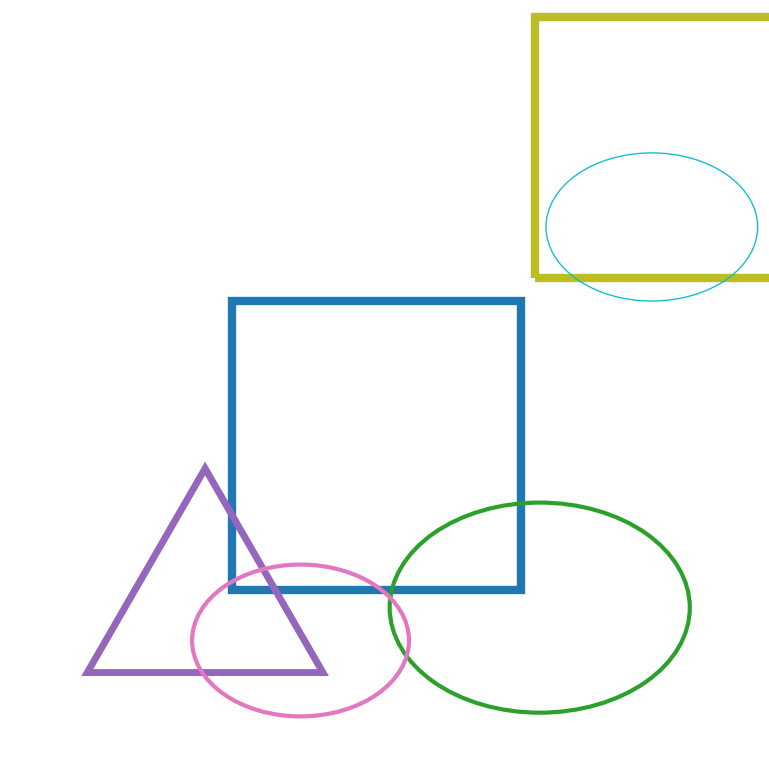[{"shape": "square", "thickness": 3, "radius": 0.94, "center": [0.489, 0.421]}, {"shape": "oval", "thickness": 1.5, "radius": 0.97, "center": [0.701, 0.211]}, {"shape": "triangle", "thickness": 2.5, "radius": 0.88, "center": [0.266, 0.215]}, {"shape": "oval", "thickness": 1.5, "radius": 0.7, "center": [0.39, 0.168]}, {"shape": "square", "thickness": 3, "radius": 0.85, "center": [0.864, 0.808]}, {"shape": "oval", "thickness": 0.5, "radius": 0.69, "center": [0.847, 0.705]}]